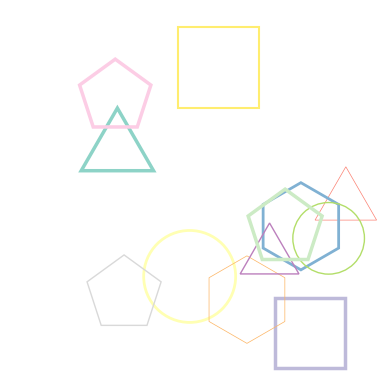[{"shape": "triangle", "thickness": 2.5, "radius": 0.54, "center": [0.305, 0.611]}, {"shape": "circle", "thickness": 2, "radius": 0.6, "center": [0.493, 0.282]}, {"shape": "square", "thickness": 2.5, "radius": 0.45, "center": [0.805, 0.136]}, {"shape": "triangle", "thickness": 0.5, "radius": 0.46, "center": [0.898, 0.474]}, {"shape": "hexagon", "thickness": 2, "radius": 0.57, "center": [0.782, 0.412]}, {"shape": "hexagon", "thickness": 0.5, "radius": 0.57, "center": [0.641, 0.222]}, {"shape": "circle", "thickness": 1, "radius": 0.47, "center": [0.854, 0.381]}, {"shape": "pentagon", "thickness": 2.5, "radius": 0.49, "center": [0.299, 0.749]}, {"shape": "pentagon", "thickness": 1, "radius": 0.51, "center": [0.322, 0.237]}, {"shape": "triangle", "thickness": 1, "radius": 0.44, "center": [0.7, 0.333]}, {"shape": "pentagon", "thickness": 2.5, "radius": 0.51, "center": [0.741, 0.408]}, {"shape": "square", "thickness": 1.5, "radius": 0.53, "center": [0.568, 0.825]}]